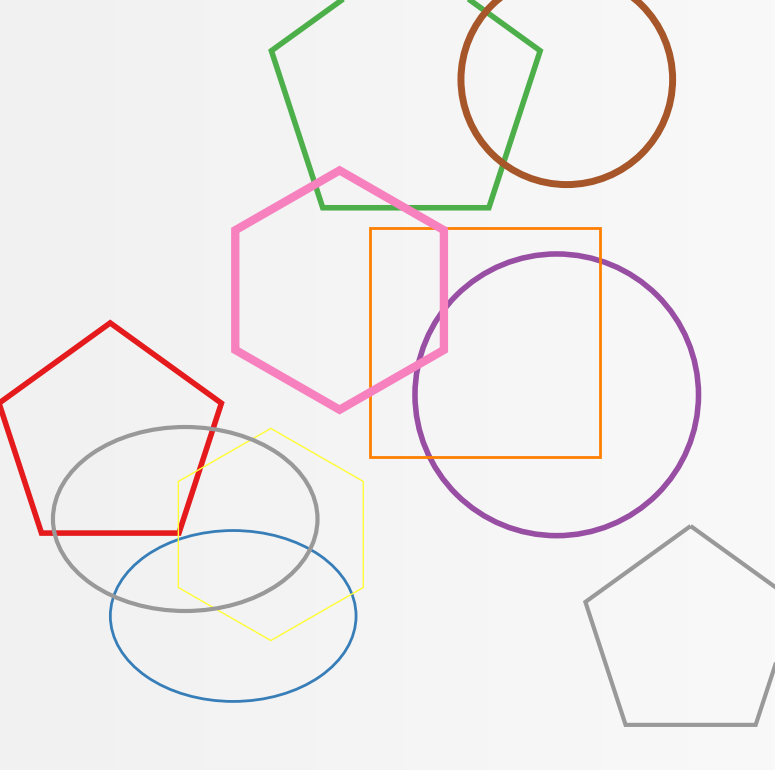[{"shape": "pentagon", "thickness": 2, "radius": 0.75, "center": [0.142, 0.43]}, {"shape": "oval", "thickness": 1, "radius": 0.79, "center": [0.301, 0.2]}, {"shape": "pentagon", "thickness": 2, "radius": 0.91, "center": [0.524, 0.878]}, {"shape": "circle", "thickness": 2, "radius": 0.91, "center": [0.718, 0.487]}, {"shape": "square", "thickness": 1, "radius": 0.74, "center": [0.626, 0.556]}, {"shape": "hexagon", "thickness": 0.5, "radius": 0.69, "center": [0.349, 0.306]}, {"shape": "circle", "thickness": 2.5, "radius": 0.68, "center": [0.731, 0.897]}, {"shape": "hexagon", "thickness": 3, "radius": 0.78, "center": [0.438, 0.623]}, {"shape": "oval", "thickness": 1.5, "radius": 0.85, "center": [0.239, 0.326]}, {"shape": "pentagon", "thickness": 1.5, "radius": 0.71, "center": [0.891, 0.174]}]